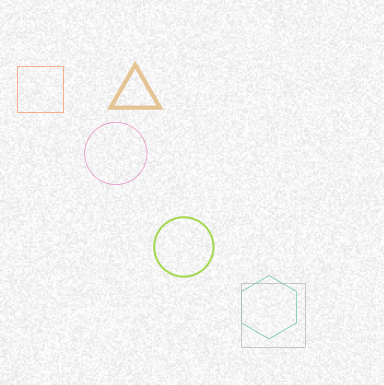[{"shape": "hexagon", "thickness": 0.5, "radius": 0.41, "center": [0.699, 0.202]}, {"shape": "square", "thickness": 0.5, "radius": 0.3, "center": [0.104, 0.769]}, {"shape": "circle", "thickness": 0.5, "radius": 0.4, "center": [0.301, 0.601]}, {"shape": "circle", "thickness": 1.5, "radius": 0.39, "center": [0.478, 0.359]}, {"shape": "triangle", "thickness": 3, "radius": 0.37, "center": [0.351, 0.758]}, {"shape": "square", "thickness": 0.5, "radius": 0.41, "center": [0.709, 0.182]}]